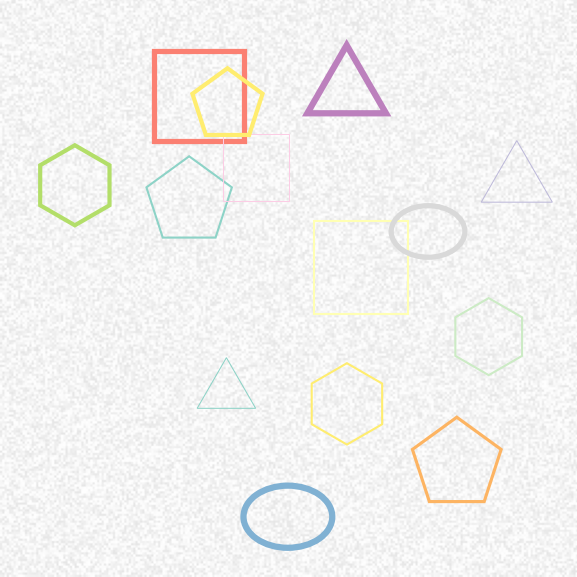[{"shape": "pentagon", "thickness": 1, "radius": 0.39, "center": [0.328, 0.651]}, {"shape": "triangle", "thickness": 0.5, "radius": 0.29, "center": [0.392, 0.321]}, {"shape": "square", "thickness": 1, "radius": 0.41, "center": [0.625, 0.536]}, {"shape": "triangle", "thickness": 0.5, "radius": 0.36, "center": [0.895, 0.685]}, {"shape": "square", "thickness": 2.5, "radius": 0.39, "center": [0.344, 0.834]}, {"shape": "oval", "thickness": 3, "radius": 0.38, "center": [0.498, 0.104]}, {"shape": "pentagon", "thickness": 1.5, "radius": 0.4, "center": [0.791, 0.196]}, {"shape": "hexagon", "thickness": 2, "radius": 0.35, "center": [0.13, 0.678]}, {"shape": "square", "thickness": 0.5, "radius": 0.29, "center": [0.444, 0.709]}, {"shape": "oval", "thickness": 2.5, "radius": 0.32, "center": [0.741, 0.598]}, {"shape": "triangle", "thickness": 3, "radius": 0.39, "center": [0.6, 0.842]}, {"shape": "hexagon", "thickness": 1, "radius": 0.33, "center": [0.846, 0.416]}, {"shape": "pentagon", "thickness": 2, "radius": 0.32, "center": [0.394, 0.817]}, {"shape": "hexagon", "thickness": 1, "radius": 0.35, "center": [0.601, 0.3]}]